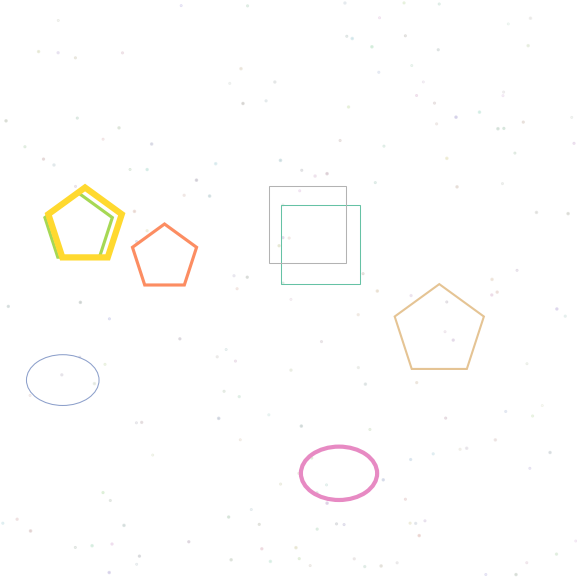[{"shape": "square", "thickness": 0.5, "radius": 0.34, "center": [0.555, 0.576]}, {"shape": "pentagon", "thickness": 1.5, "radius": 0.29, "center": [0.285, 0.553]}, {"shape": "oval", "thickness": 0.5, "radius": 0.31, "center": [0.109, 0.341]}, {"shape": "oval", "thickness": 2, "radius": 0.33, "center": [0.587, 0.18]}, {"shape": "pentagon", "thickness": 1.5, "radius": 0.31, "center": [0.136, 0.603]}, {"shape": "pentagon", "thickness": 3, "radius": 0.33, "center": [0.147, 0.608]}, {"shape": "pentagon", "thickness": 1, "radius": 0.41, "center": [0.761, 0.426]}, {"shape": "square", "thickness": 0.5, "radius": 0.34, "center": [0.532, 0.61]}]